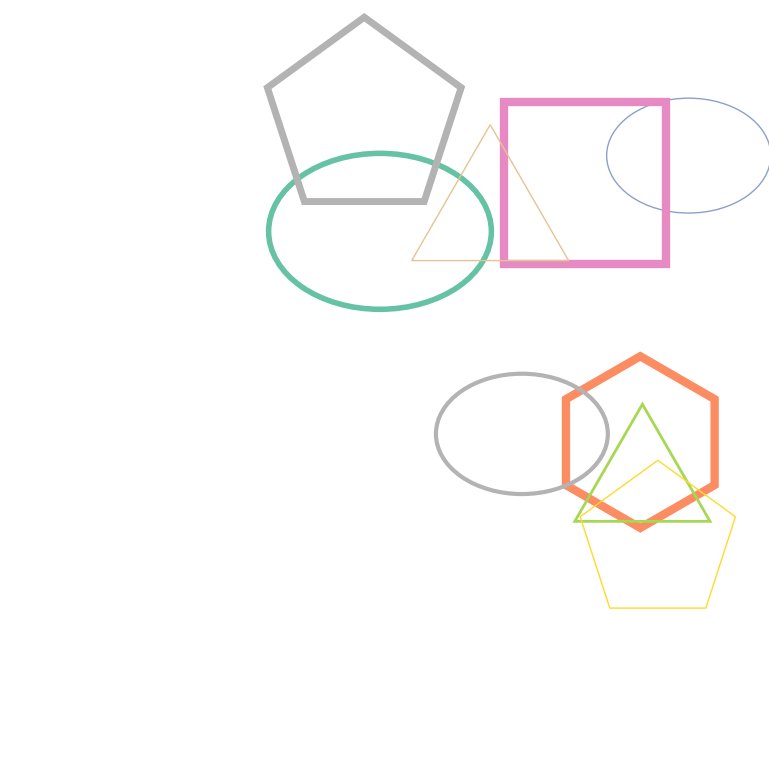[{"shape": "oval", "thickness": 2, "radius": 0.72, "center": [0.493, 0.7]}, {"shape": "hexagon", "thickness": 3, "radius": 0.56, "center": [0.832, 0.426]}, {"shape": "oval", "thickness": 0.5, "radius": 0.53, "center": [0.894, 0.798]}, {"shape": "square", "thickness": 3, "radius": 0.53, "center": [0.76, 0.762]}, {"shape": "triangle", "thickness": 1, "radius": 0.51, "center": [0.834, 0.374]}, {"shape": "pentagon", "thickness": 0.5, "radius": 0.53, "center": [0.854, 0.296]}, {"shape": "triangle", "thickness": 0.5, "radius": 0.59, "center": [0.637, 0.72]}, {"shape": "oval", "thickness": 1.5, "radius": 0.56, "center": [0.678, 0.437]}, {"shape": "pentagon", "thickness": 2.5, "radius": 0.66, "center": [0.473, 0.845]}]